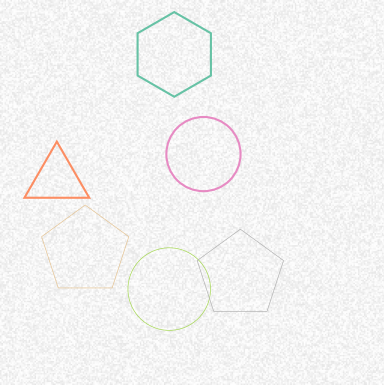[{"shape": "hexagon", "thickness": 1.5, "radius": 0.55, "center": [0.453, 0.859]}, {"shape": "triangle", "thickness": 1.5, "radius": 0.49, "center": [0.148, 0.535]}, {"shape": "circle", "thickness": 1.5, "radius": 0.48, "center": [0.528, 0.6]}, {"shape": "circle", "thickness": 0.5, "radius": 0.54, "center": [0.44, 0.249]}, {"shape": "pentagon", "thickness": 0.5, "radius": 0.6, "center": [0.221, 0.348]}, {"shape": "pentagon", "thickness": 0.5, "radius": 0.59, "center": [0.624, 0.287]}]